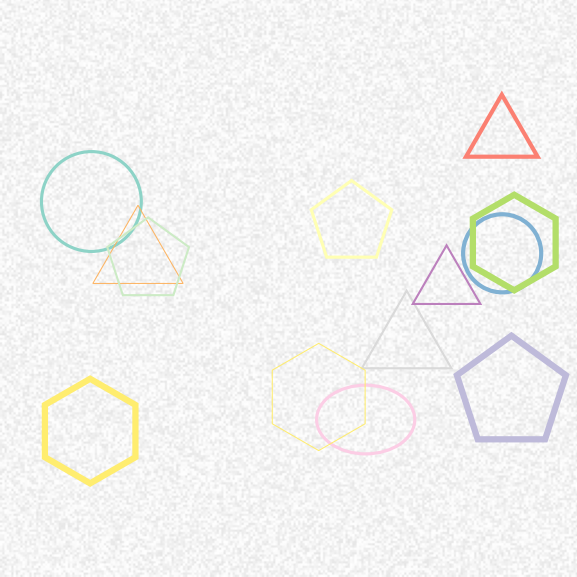[{"shape": "circle", "thickness": 1.5, "radius": 0.43, "center": [0.158, 0.65]}, {"shape": "pentagon", "thickness": 1.5, "radius": 0.37, "center": [0.609, 0.613]}, {"shape": "pentagon", "thickness": 3, "radius": 0.5, "center": [0.886, 0.319]}, {"shape": "triangle", "thickness": 2, "radius": 0.36, "center": [0.869, 0.764]}, {"shape": "circle", "thickness": 2, "radius": 0.34, "center": [0.87, 0.56]}, {"shape": "triangle", "thickness": 0.5, "radius": 0.45, "center": [0.239, 0.553]}, {"shape": "hexagon", "thickness": 3, "radius": 0.41, "center": [0.89, 0.579]}, {"shape": "oval", "thickness": 1.5, "radius": 0.42, "center": [0.633, 0.273]}, {"shape": "triangle", "thickness": 1, "radius": 0.45, "center": [0.704, 0.406]}, {"shape": "triangle", "thickness": 1, "radius": 0.34, "center": [0.773, 0.507]}, {"shape": "pentagon", "thickness": 1, "radius": 0.37, "center": [0.256, 0.548]}, {"shape": "hexagon", "thickness": 3, "radius": 0.45, "center": [0.156, 0.253]}, {"shape": "hexagon", "thickness": 0.5, "radius": 0.46, "center": [0.552, 0.312]}]